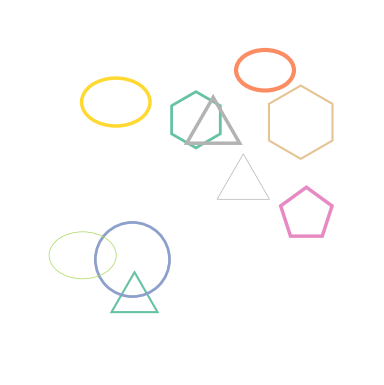[{"shape": "triangle", "thickness": 1.5, "radius": 0.35, "center": [0.349, 0.224]}, {"shape": "hexagon", "thickness": 2, "radius": 0.37, "center": [0.509, 0.689]}, {"shape": "oval", "thickness": 3, "radius": 0.38, "center": [0.688, 0.818]}, {"shape": "circle", "thickness": 2, "radius": 0.48, "center": [0.344, 0.326]}, {"shape": "pentagon", "thickness": 2.5, "radius": 0.35, "center": [0.796, 0.443]}, {"shape": "oval", "thickness": 0.5, "radius": 0.44, "center": [0.215, 0.337]}, {"shape": "oval", "thickness": 2.5, "radius": 0.44, "center": [0.301, 0.735]}, {"shape": "hexagon", "thickness": 1.5, "radius": 0.48, "center": [0.781, 0.683]}, {"shape": "triangle", "thickness": 2.5, "radius": 0.4, "center": [0.554, 0.668]}, {"shape": "triangle", "thickness": 0.5, "radius": 0.39, "center": [0.632, 0.522]}]